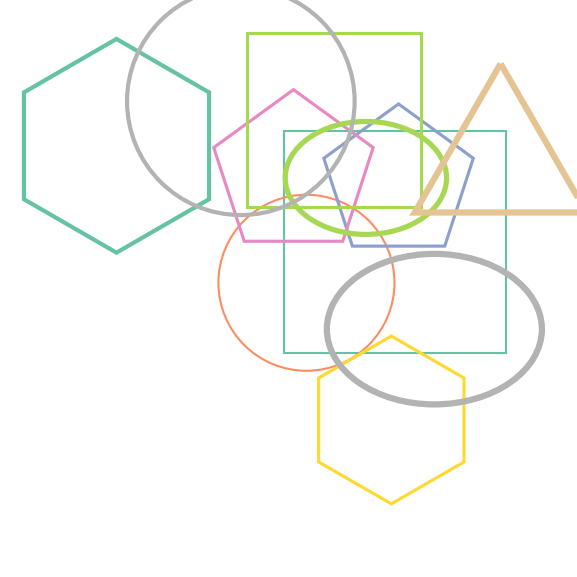[{"shape": "square", "thickness": 1, "radius": 0.96, "center": [0.683, 0.58]}, {"shape": "hexagon", "thickness": 2, "radius": 0.93, "center": [0.202, 0.747]}, {"shape": "circle", "thickness": 1, "radius": 0.76, "center": [0.531, 0.509]}, {"shape": "pentagon", "thickness": 1.5, "radius": 0.68, "center": [0.69, 0.683]}, {"shape": "pentagon", "thickness": 1.5, "radius": 0.73, "center": [0.508, 0.699]}, {"shape": "square", "thickness": 1.5, "radius": 0.75, "center": [0.578, 0.791]}, {"shape": "oval", "thickness": 2.5, "radius": 0.7, "center": [0.634, 0.691]}, {"shape": "hexagon", "thickness": 1.5, "radius": 0.73, "center": [0.678, 0.272]}, {"shape": "triangle", "thickness": 3, "radius": 0.86, "center": [0.867, 0.717]}, {"shape": "oval", "thickness": 3, "radius": 0.93, "center": [0.752, 0.429]}, {"shape": "circle", "thickness": 2, "radius": 0.99, "center": [0.417, 0.824]}]